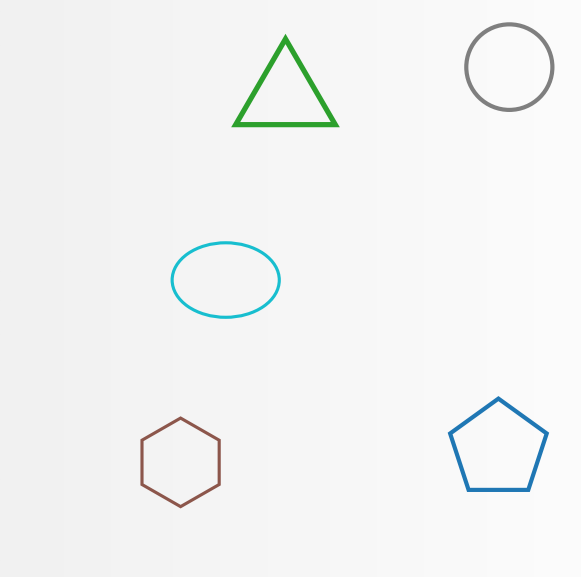[{"shape": "pentagon", "thickness": 2, "radius": 0.44, "center": [0.858, 0.222]}, {"shape": "triangle", "thickness": 2.5, "radius": 0.49, "center": [0.491, 0.833]}, {"shape": "hexagon", "thickness": 1.5, "radius": 0.38, "center": [0.311, 0.199]}, {"shape": "circle", "thickness": 2, "radius": 0.37, "center": [0.876, 0.883]}, {"shape": "oval", "thickness": 1.5, "radius": 0.46, "center": [0.388, 0.514]}]